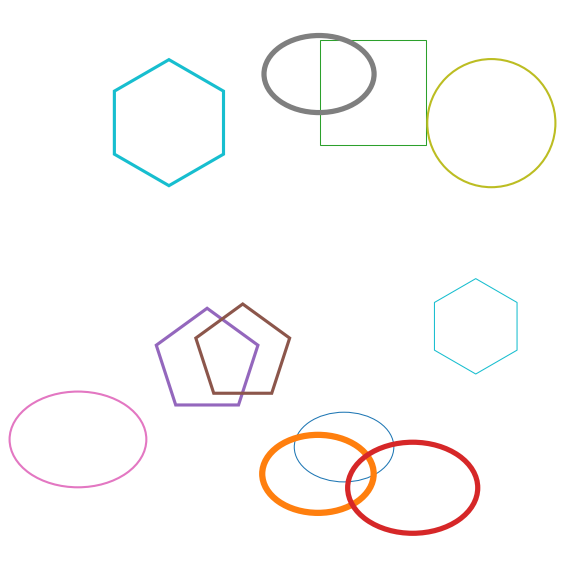[{"shape": "oval", "thickness": 0.5, "radius": 0.43, "center": [0.596, 0.225]}, {"shape": "oval", "thickness": 3, "radius": 0.48, "center": [0.551, 0.179]}, {"shape": "square", "thickness": 0.5, "radius": 0.46, "center": [0.645, 0.839]}, {"shape": "oval", "thickness": 2.5, "radius": 0.56, "center": [0.715, 0.155]}, {"shape": "pentagon", "thickness": 1.5, "radius": 0.46, "center": [0.359, 0.373]}, {"shape": "pentagon", "thickness": 1.5, "radius": 0.43, "center": [0.42, 0.387]}, {"shape": "oval", "thickness": 1, "radius": 0.59, "center": [0.135, 0.238]}, {"shape": "oval", "thickness": 2.5, "radius": 0.48, "center": [0.552, 0.871]}, {"shape": "circle", "thickness": 1, "radius": 0.55, "center": [0.851, 0.786]}, {"shape": "hexagon", "thickness": 1.5, "radius": 0.55, "center": [0.293, 0.787]}, {"shape": "hexagon", "thickness": 0.5, "radius": 0.41, "center": [0.824, 0.434]}]